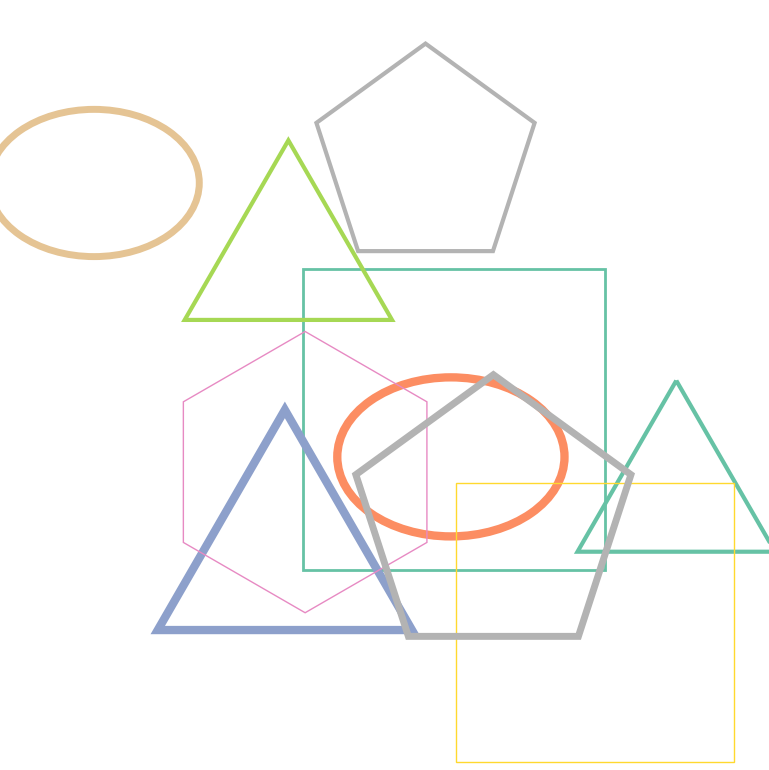[{"shape": "square", "thickness": 1, "radius": 0.98, "center": [0.589, 0.455]}, {"shape": "triangle", "thickness": 1.5, "radius": 0.74, "center": [0.878, 0.358]}, {"shape": "oval", "thickness": 3, "radius": 0.74, "center": [0.586, 0.407]}, {"shape": "triangle", "thickness": 3, "radius": 0.95, "center": [0.37, 0.277]}, {"shape": "hexagon", "thickness": 0.5, "radius": 0.91, "center": [0.396, 0.387]}, {"shape": "triangle", "thickness": 1.5, "radius": 0.78, "center": [0.374, 0.662]}, {"shape": "square", "thickness": 0.5, "radius": 0.9, "center": [0.773, 0.192]}, {"shape": "oval", "thickness": 2.5, "radius": 0.68, "center": [0.122, 0.762]}, {"shape": "pentagon", "thickness": 1.5, "radius": 0.74, "center": [0.553, 0.794]}, {"shape": "pentagon", "thickness": 2.5, "radius": 0.94, "center": [0.641, 0.326]}]